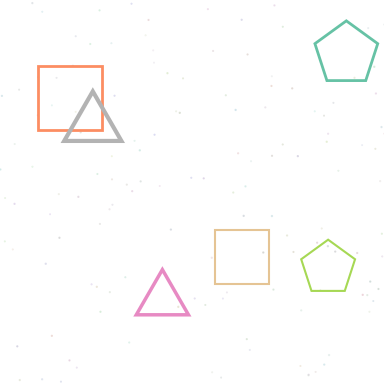[{"shape": "pentagon", "thickness": 2, "radius": 0.43, "center": [0.9, 0.86]}, {"shape": "square", "thickness": 2, "radius": 0.42, "center": [0.182, 0.746]}, {"shape": "triangle", "thickness": 2.5, "radius": 0.39, "center": [0.422, 0.221]}, {"shape": "pentagon", "thickness": 1.5, "radius": 0.37, "center": [0.852, 0.304]}, {"shape": "square", "thickness": 1.5, "radius": 0.35, "center": [0.629, 0.333]}, {"shape": "triangle", "thickness": 3, "radius": 0.43, "center": [0.241, 0.677]}]